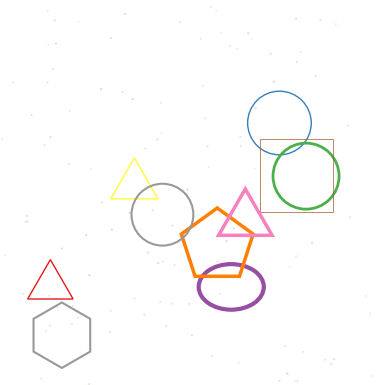[{"shape": "triangle", "thickness": 1, "radius": 0.34, "center": [0.131, 0.257]}, {"shape": "circle", "thickness": 1, "radius": 0.41, "center": [0.726, 0.681]}, {"shape": "circle", "thickness": 2, "radius": 0.43, "center": [0.795, 0.542]}, {"shape": "oval", "thickness": 3, "radius": 0.42, "center": [0.601, 0.255]}, {"shape": "pentagon", "thickness": 2.5, "radius": 0.49, "center": [0.564, 0.362]}, {"shape": "triangle", "thickness": 1, "radius": 0.36, "center": [0.349, 0.519]}, {"shape": "square", "thickness": 0.5, "radius": 0.47, "center": [0.769, 0.543]}, {"shape": "triangle", "thickness": 2.5, "radius": 0.4, "center": [0.637, 0.429]}, {"shape": "circle", "thickness": 1.5, "radius": 0.4, "center": [0.422, 0.442]}, {"shape": "hexagon", "thickness": 1.5, "radius": 0.43, "center": [0.161, 0.129]}]